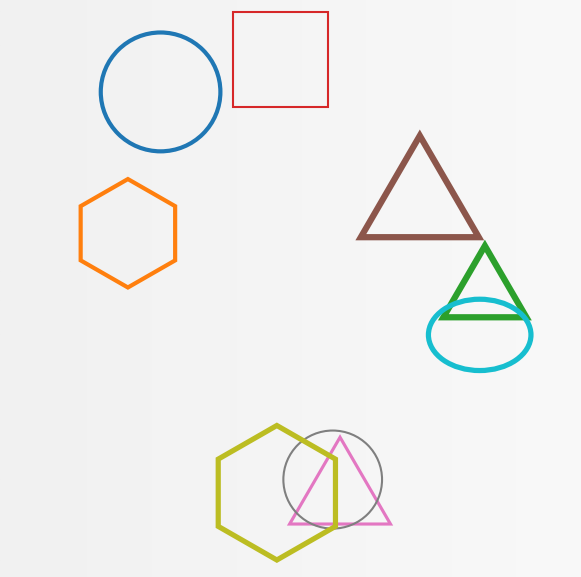[{"shape": "circle", "thickness": 2, "radius": 0.51, "center": [0.276, 0.84]}, {"shape": "hexagon", "thickness": 2, "radius": 0.47, "center": [0.22, 0.595]}, {"shape": "triangle", "thickness": 3, "radius": 0.41, "center": [0.834, 0.491]}, {"shape": "square", "thickness": 1, "radius": 0.41, "center": [0.482, 0.896]}, {"shape": "triangle", "thickness": 3, "radius": 0.59, "center": [0.722, 0.647]}, {"shape": "triangle", "thickness": 1.5, "radius": 0.5, "center": [0.585, 0.142]}, {"shape": "circle", "thickness": 1, "radius": 0.42, "center": [0.572, 0.169]}, {"shape": "hexagon", "thickness": 2.5, "radius": 0.58, "center": [0.476, 0.146]}, {"shape": "oval", "thickness": 2.5, "radius": 0.44, "center": [0.825, 0.419]}]